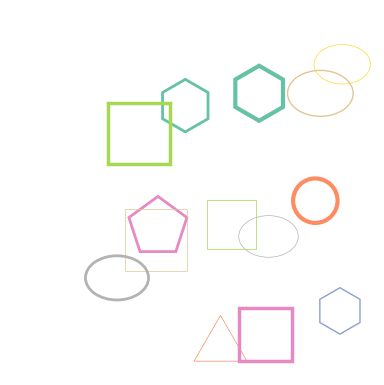[{"shape": "hexagon", "thickness": 3, "radius": 0.36, "center": [0.673, 0.758]}, {"shape": "hexagon", "thickness": 2, "radius": 0.34, "center": [0.481, 0.726]}, {"shape": "triangle", "thickness": 0.5, "radius": 0.4, "center": [0.573, 0.101]}, {"shape": "circle", "thickness": 3, "radius": 0.29, "center": [0.819, 0.479]}, {"shape": "hexagon", "thickness": 1, "radius": 0.3, "center": [0.883, 0.192]}, {"shape": "square", "thickness": 2.5, "radius": 0.34, "center": [0.69, 0.131]}, {"shape": "pentagon", "thickness": 2, "radius": 0.4, "center": [0.41, 0.411]}, {"shape": "square", "thickness": 2.5, "radius": 0.4, "center": [0.361, 0.653]}, {"shape": "square", "thickness": 0.5, "radius": 0.31, "center": [0.602, 0.416]}, {"shape": "oval", "thickness": 0.5, "radius": 0.37, "center": [0.889, 0.833]}, {"shape": "oval", "thickness": 1, "radius": 0.43, "center": [0.832, 0.758]}, {"shape": "square", "thickness": 0.5, "radius": 0.4, "center": [0.405, 0.377]}, {"shape": "oval", "thickness": 0.5, "radius": 0.39, "center": [0.697, 0.386]}, {"shape": "oval", "thickness": 2, "radius": 0.41, "center": [0.304, 0.278]}]